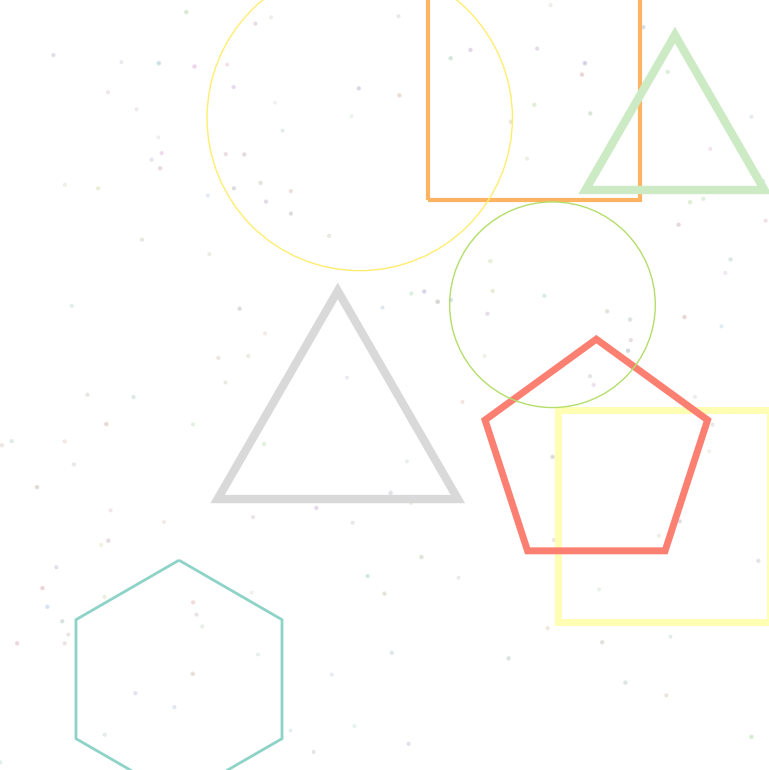[{"shape": "hexagon", "thickness": 1, "radius": 0.77, "center": [0.232, 0.118]}, {"shape": "square", "thickness": 2.5, "radius": 0.69, "center": [0.862, 0.33]}, {"shape": "pentagon", "thickness": 2.5, "radius": 0.76, "center": [0.774, 0.408]}, {"shape": "square", "thickness": 1.5, "radius": 0.69, "center": [0.694, 0.878]}, {"shape": "circle", "thickness": 0.5, "radius": 0.67, "center": [0.718, 0.604]}, {"shape": "triangle", "thickness": 3, "radius": 0.9, "center": [0.439, 0.442]}, {"shape": "triangle", "thickness": 3, "radius": 0.67, "center": [0.877, 0.82]}, {"shape": "circle", "thickness": 0.5, "radius": 0.99, "center": [0.467, 0.847]}]